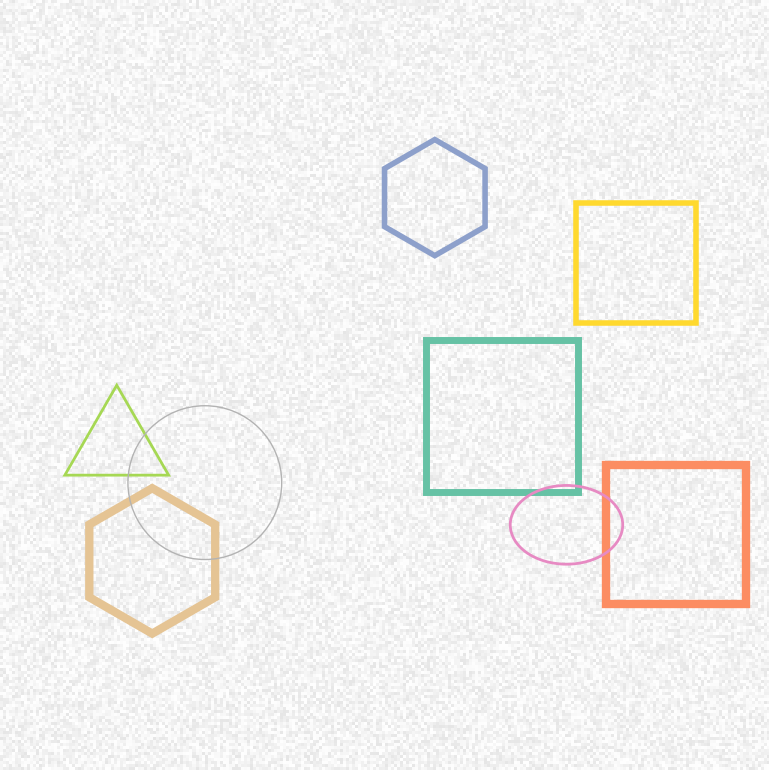[{"shape": "square", "thickness": 2.5, "radius": 0.49, "center": [0.652, 0.46]}, {"shape": "square", "thickness": 3, "radius": 0.45, "center": [0.878, 0.306]}, {"shape": "hexagon", "thickness": 2, "radius": 0.38, "center": [0.565, 0.743]}, {"shape": "oval", "thickness": 1, "radius": 0.37, "center": [0.736, 0.318]}, {"shape": "triangle", "thickness": 1, "radius": 0.39, "center": [0.152, 0.422]}, {"shape": "square", "thickness": 2, "radius": 0.39, "center": [0.826, 0.659]}, {"shape": "hexagon", "thickness": 3, "radius": 0.47, "center": [0.198, 0.272]}, {"shape": "circle", "thickness": 0.5, "radius": 0.5, "center": [0.266, 0.373]}]